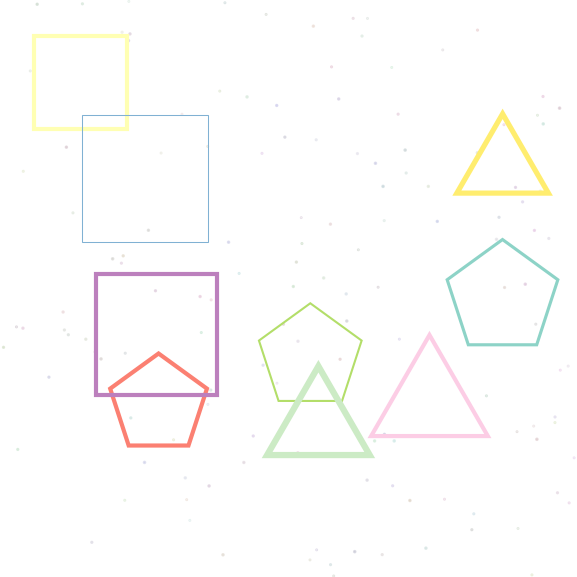[{"shape": "pentagon", "thickness": 1.5, "radius": 0.5, "center": [0.87, 0.484]}, {"shape": "square", "thickness": 2, "radius": 0.4, "center": [0.139, 0.856]}, {"shape": "pentagon", "thickness": 2, "radius": 0.44, "center": [0.275, 0.299]}, {"shape": "square", "thickness": 0.5, "radius": 0.55, "center": [0.251, 0.69]}, {"shape": "pentagon", "thickness": 1, "radius": 0.47, "center": [0.537, 0.38]}, {"shape": "triangle", "thickness": 2, "radius": 0.58, "center": [0.744, 0.302]}, {"shape": "square", "thickness": 2, "radius": 0.53, "center": [0.271, 0.42]}, {"shape": "triangle", "thickness": 3, "radius": 0.51, "center": [0.551, 0.262]}, {"shape": "triangle", "thickness": 2.5, "radius": 0.46, "center": [0.87, 0.71]}]